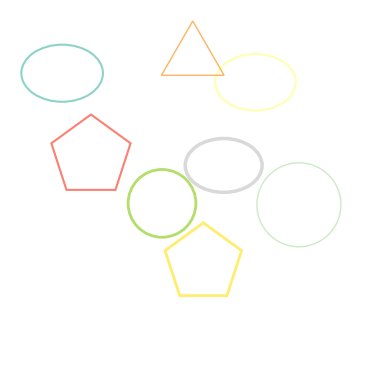[{"shape": "oval", "thickness": 1.5, "radius": 0.53, "center": [0.161, 0.81]}, {"shape": "oval", "thickness": 1.5, "radius": 0.52, "center": [0.664, 0.786]}, {"shape": "pentagon", "thickness": 1.5, "radius": 0.54, "center": [0.236, 0.594]}, {"shape": "triangle", "thickness": 1, "radius": 0.47, "center": [0.501, 0.851]}, {"shape": "circle", "thickness": 2, "radius": 0.44, "center": [0.421, 0.472]}, {"shape": "oval", "thickness": 2.5, "radius": 0.5, "center": [0.581, 0.57]}, {"shape": "circle", "thickness": 1, "radius": 0.55, "center": [0.776, 0.468]}, {"shape": "pentagon", "thickness": 2, "radius": 0.52, "center": [0.528, 0.317]}]